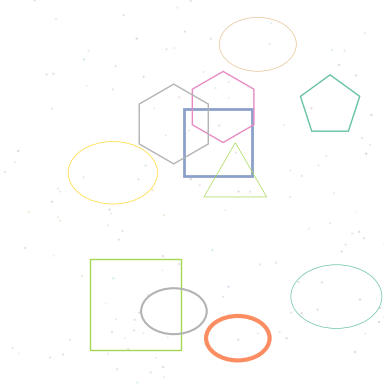[{"shape": "oval", "thickness": 0.5, "radius": 0.59, "center": [0.874, 0.23]}, {"shape": "pentagon", "thickness": 1, "radius": 0.4, "center": [0.857, 0.725]}, {"shape": "oval", "thickness": 3, "radius": 0.41, "center": [0.618, 0.122]}, {"shape": "square", "thickness": 2, "radius": 0.44, "center": [0.566, 0.63]}, {"shape": "hexagon", "thickness": 1, "radius": 0.46, "center": [0.58, 0.722]}, {"shape": "triangle", "thickness": 0.5, "radius": 0.47, "center": [0.611, 0.536]}, {"shape": "square", "thickness": 1, "radius": 0.59, "center": [0.352, 0.21]}, {"shape": "oval", "thickness": 0.5, "radius": 0.58, "center": [0.293, 0.551]}, {"shape": "oval", "thickness": 0.5, "radius": 0.5, "center": [0.67, 0.885]}, {"shape": "oval", "thickness": 1.5, "radius": 0.43, "center": [0.452, 0.192]}, {"shape": "hexagon", "thickness": 1, "radius": 0.52, "center": [0.451, 0.678]}]